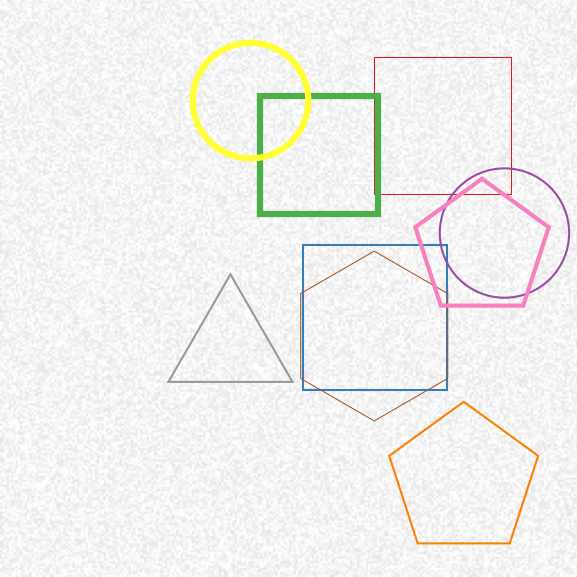[{"shape": "square", "thickness": 0.5, "radius": 0.6, "center": [0.767, 0.782]}, {"shape": "square", "thickness": 1, "radius": 0.62, "center": [0.65, 0.449]}, {"shape": "square", "thickness": 3, "radius": 0.51, "center": [0.553, 0.731]}, {"shape": "circle", "thickness": 1, "radius": 0.56, "center": [0.874, 0.596]}, {"shape": "pentagon", "thickness": 1, "radius": 0.68, "center": [0.803, 0.168]}, {"shape": "circle", "thickness": 3, "radius": 0.5, "center": [0.434, 0.825]}, {"shape": "hexagon", "thickness": 0.5, "radius": 0.74, "center": [0.648, 0.417]}, {"shape": "pentagon", "thickness": 2, "radius": 0.61, "center": [0.835, 0.568]}, {"shape": "triangle", "thickness": 1, "radius": 0.62, "center": [0.399, 0.4]}]